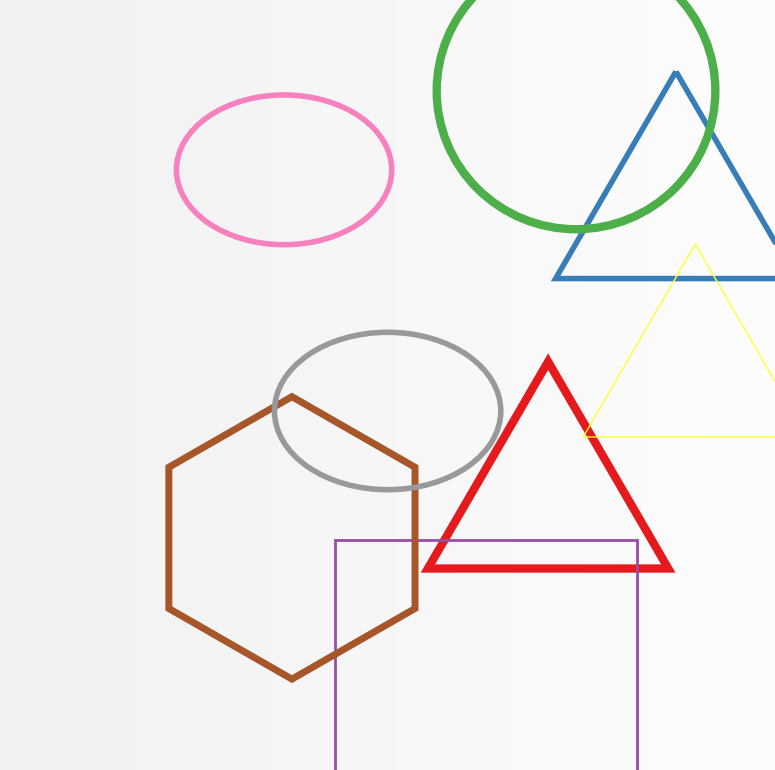[{"shape": "triangle", "thickness": 3, "radius": 0.9, "center": [0.707, 0.351]}, {"shape": "triangle", "thickness": 2, "radius": 0.9, "center": [0.872, 0.728]}, {"shape": "circle", "thickness": 3, "radius": 0.9, "center": [0.743, 0.882]}, {"shape": "square", "thickness": 1, "radius": 0.97, "center": [0.627, 0.104]}, {"shape": "triangle", "thickness": 0.5, "radius": 0.83, "center": [0.897, 0.516]}, {"shape": "hexagon", "thickness": 2.5, "radius": 0.92, "center": [0.377, 0.301]}, {"shape": "oval", "thickness": 2, "radius": 0.69, "center": [0.367, 0.779]}, {"shape": "oval", "thickness": 2, "radius": 0.73, "center": [0.5, 0.466]}]